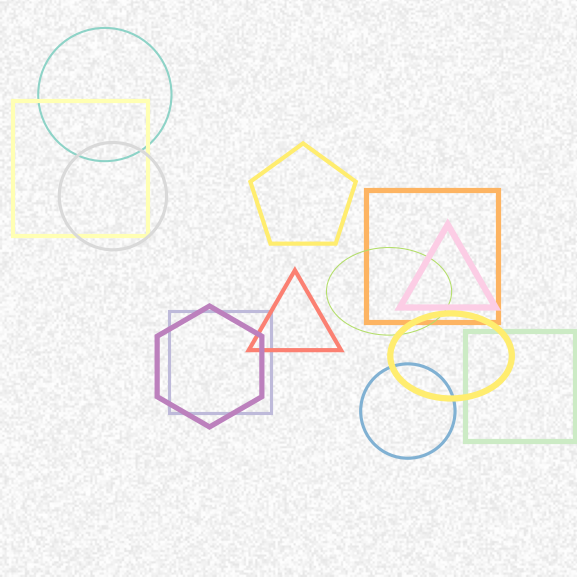[{"shape": "circle", "thickness": 1, "radius": 0.58, "center": [0.182, 0.835]}, {"shape": "square", "thickness": 2, "radius": 0.58, "center": [0.139, 0.708]}, {"shape": "square", "thickness": 1.5, "radius": 0.44, "center": [0.38, 0.372]}, {"shape": "triangle", "thickness": 2, "radius": 0.46, "center": [0.511, 0.439]}, {"shape": "circle", "thickness": 1.5, "radius": 0.41, "center": [0.706, 0.287]}, {"shape": "square", "thickness": 2.5, "radius": 0.57, "center": [0.748, 0.556]}, {"shape": "oval", "thickness": 0.5, "radius": 0.54, "center": [0.674, 0.495]}, {"shape": "triangle", "thickness": 3, "radius": 0.48, "center": [0.775, 0.515]}, {"shape": "circle", "thickness": 1.5, "radius": 0.46, "center": [0.196, 0.659]}, {"shape": "hexagon", "thickness": 2.5, "radius": 0.52, "center": [0.363, 0.365]}, {"shape": "square", "thickness": 2.5, "radius": 0.48, "center": [0.9, 0.33]}, {"shape": "pentagon", "thickness": 2, "radius": 0.48, "center": [0.525, 0.655]}, {"shape": "oval", "thickness": 3, "radius": 0.53, "center": [0.781, 0.383]}]